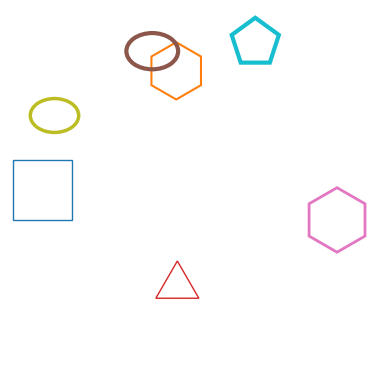[{"shape": "square", "thickness": 1, "radius": 0.39, "center": [0.11, 0.507]}, {"shape": "hexagon", "thickness": 1.5, "radius": 0.37, "center": [0.458, 0.816]}, {"shape": "triangle", "thickness": 1, "radius": 0.32, "center": [0.461, 0.258]}, {"shape": "oval", "thickness": 3, "radius": 0.34, "center": [0.395, 0.867]}, {"shape": "hexagon", "thickness": 2, "radius": 0.42, "center": [0.875, 0.429]}, {"shape": "oval", "thickness": 2.5, "radius": 0.31, "center": [0.142, 0.7]}, {"shape": "pentagon", "thickness": 3, "radius": 0.32, "center": [0.663, 0.889]}]